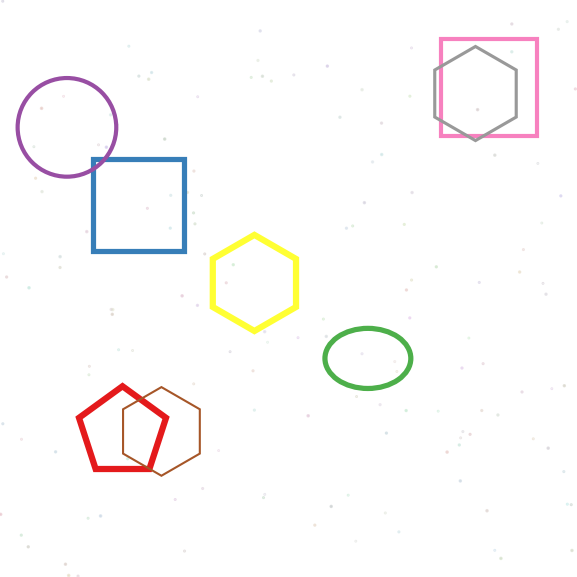[{"shape": "pentagon", "thickness": 3, "radius": 0.4, "center": [0.212, 0.251]}, {"shape": "square", "thickness": 2.5, "radius": 0.4, "center": [0.24, 0.644]}, {"shape": "oval", "thickness": 2.5, "radius": 0.37, "center": [0.637, 0.378]}, {"shape": "circle", "thickness": 2, "radius": 0.43, "center": [0.116, 0.779]}, {"shape": "hexagon", "thickness": 3, "radius": 0.42, "center": [0.441, 0.509]}, {"shape": "hexagon", "thickness": 1, "radius": 0.38, "center": [0.28, 0.252]}, {"shape": "square", "thickness": 2, "radius": 0.42, "center": [0.846, 0.848]}, {"shape": "hexagon", "thickness": 1.5, "radius": 0.41, "center": [0.823, 0.837]}]